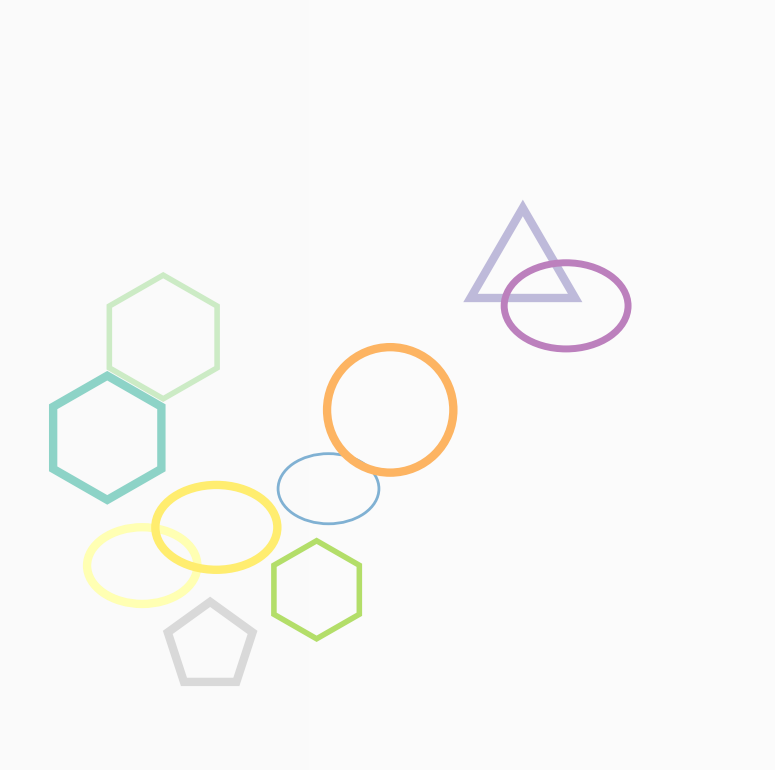[{"shape": "hexagon", "thickness": 3, "radius": 0.4, "center": [0.138, 0.431]}, {"shape": "oval", "thickness": 3, "radius": 0.36, "center": [0.184, 0.265]}, {"shape": "triangle", "thickness": 3, "radius": 0.39, "center": [0.675, 0.652]}, {"shape": "oval", "thickness": 1, "radius": 0.33, "center": [0.424, 0.365]}, {"shape": "circle", "thickness": 3, "radius": 0.41, "center": [0.503, 0.468]}, {"shape": "hexagon", "thickness": 2, "radius": 0.32, "center": [0.409, 0.234]}, {"shape": "pentagon", "thickness": 3, "radius": 0.29, "center": [0.271, 0.161]}, {"shape": "oval", "thickness": 2.5, "radius": 0.4, "center": [0.73, 0.603]}, {"shape": "hexagon", "thickness": 2, "radius": 0.4, "center": [0.211, 0.562]}, {"shape": "oval", "thickness": 3, "radius": 0.39, "center": [0.279, 0.315]}]